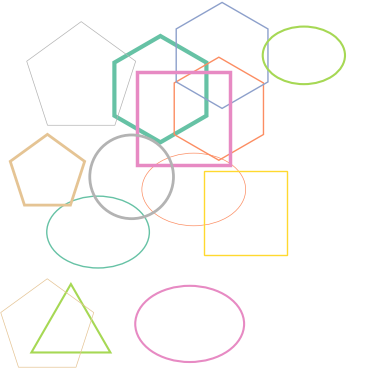[{"shape": "oval", "thickness": 1, "radius": 0.67, "center": [0.255, 0.397]}, {"shape": "hexagon", "thickness": 3, "radius": 0.69, "center": [0.417, 0.768]}, {"shape": "hexagon", "thickness": 1, "radius": 0.67, "center": [0.568, 0.718]}, {"shape": "oval", "thickness": 0.5, "radius": 0.67, "center": [0.503, 0.508]}, {"shape": "hexagon", "thickness": 1, "radius": 0.69, "center": [0.577, 0.856]}, {"shape": "square", "thickness": 2.5, "radius": 0.6, "center": [0.476, 0.692]}, {"shape": "oval", "thickness": 1.5, "radius": 0.71, "center": [0.493, 0.159]}, {"shape": "oval", "thickness": 1.5, "radius": 0.53, "center": [0.789, 0.856]}, {"shape": "triangle", "thickness": 1.5, "radius": 0.59, "center": [0.184, 0.144]}, {"shape": "square", "thickness": 1, "radius": 0.54, "center": [0.637, 0.446]}, {"shape": "pentagon", "thickness": 2, "radius": 0.51, "center": [0.123, 0.549]}, {"shape": "pentagon", "thickness": 0.5, "radius": 0.64, "center": [0.123, 0.149]}, {"shape": "pentagon", "thickness": 0.5, "radius": 0.74, "center": [0.211, 0.795]}, {"shape": "circle", "thickness": 2, "radius": 0.54, "center": [0.342, 0.541]}]